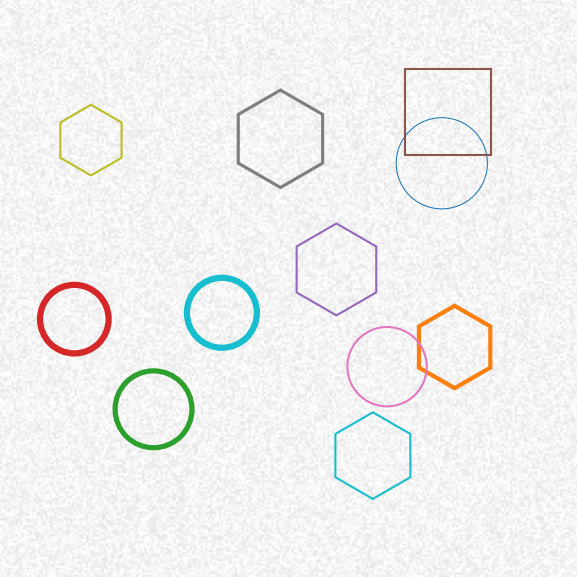[{"shape": "circle", "thickness": 0.5, "radius": 0.39, "center": [0.765, 0.716]}, {"shape": "hexagon", "thickness": 2, "radius": 0.36, "center": [0.787, 0.398]}, {"shape": "circle", "thickness": 2.5, "radius": 0.33, "center": [0.266, 0.29]}, {"shape": "circle", "thickness": 3, "radius": 0.3, "center": [0.129, 0.447]}, {"shape": "hexagon", "thickness": 1, "radius": 0.4, "center": [0.583, 0.533]}, {"shape": "square", "thickness": 1, "radius": 0.37, "center": [0.775, 0.805]}, {"shape": "circle", "thickness": 1, "radius": 0.34, "center": [0.67, 0.364]}, {"shape": "hexagon", "thickness": 1.5, "radius": 0.42, "center": [0.486, 0.759]}, {"shape": "hexagon", "thickness": 1, "radius": 0.31, "center": [0.158, 0.756]}, {"shape": "hexagon", "thickness": 1, "radius": 0.37, "center": [0.646, 0.21]}, {"shape": "circle", "thickness": 3, "radius": 0.3, "center": [0.384, 0.458]}]